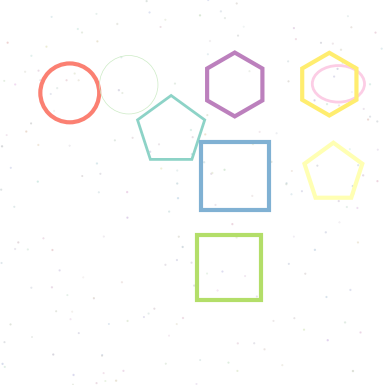[{"shape": "pentagon", "thickness": 2, "radius": 0.46, "center": [0.444, 0.66]}, {"shape": "pentagon", "thickness": 3, "radius": 0.39, "center": [0.866, 0.55]}, {"shape": "circle", "thickness": 3, "radius": 0.38, "center": [0.181, 0.759]}, {"shape": "square", "thickness": 3, "radius": 0.44, "center": [0.611, 0.543]}, {"shape": "square", "thickness": 3, "radius": 0.42, "center": [0.595, 0.304]}, {"shape": "oval", "thickness": 2, "radius": 0.34, "center": [0.879, 0.782]}, {"shape": "hexagon", "thickness": 3, "radius": 0.41, "center": [0.61, 0.781]}, {"shape": "circle", "thickness": 0.5, "radius": 0.38, "center": [0.334, 0.78]}, {"shape": "hexagon", "thickness": 3, "radius": 0.41, "center": [0.855, 0.781]}]